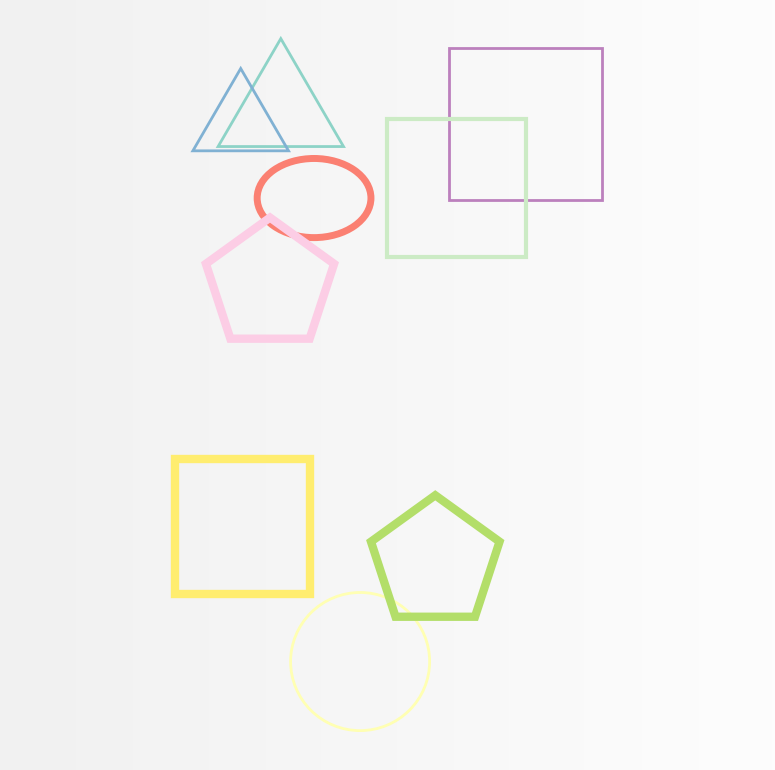[{"shape": "triangle", "thickness": 1, "radius": 0.47, "center": [0.362, 0.856]}, {"shape": "circle", "thickness": 1, "radius": 0.45, "center": [0.465, 0.141]}, {"shape": "oval", "thickness": 2.5, "radius": 0.37, "center": [0.405, 0.743]}, {"shape": "triangle", "thickness": 1, "radius": 0.36, "center": [0.311, 0.84]}, {"shape": "pentagon", "thickness": 3, "radius": 0.44, "center": [0.562, 0.27]}, {"shape": "pentagon", "thickness": 3, "radius": 0.43, "center": [0.348, 0.63]}, {"shape": "square", "thickness": 1, "radius": 0.49, "center": [0.678, 0.839]}, {"shape": "square", "thickness": 1.5, "radius": 0.45, "center": [0.589, 0.756]}, {"shape": "square", "thickness": 3, "radius": 0.44, "center": [0.313, 0.316]}]